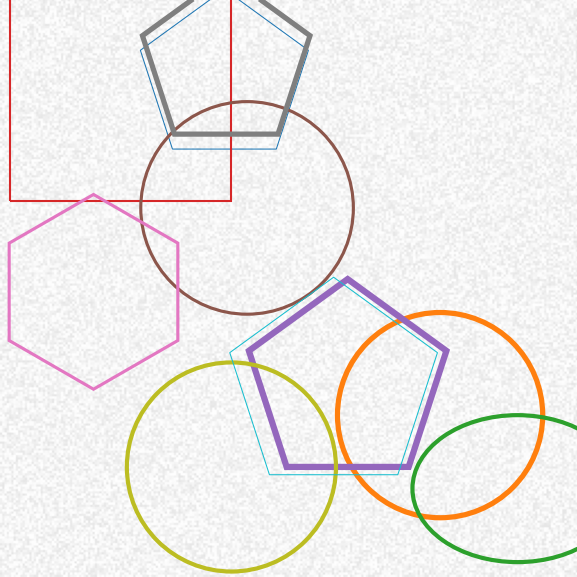[{"shape": "pentagon", "thickness": 0.5, "radius": 0.76, "center": [0.389, 0.865]}, {"shape": "circle", "thickness": 2.5, "radius": 0.89, "center": [0.762, 0.28]}, {"shape": "oval", "thickness": 2, "radius": 0.91, "center": [0.896, 0.153]}, {"shape": "square", "thickness": 1, "radius": 0.96, "center": [0.209, 0.843]}, {"shape": "pentagon", "thickness": 3, "radius": 0.9, "center": [0.602, 0.336]}, {"shape": "circle", "thickness": 1.5, "radius": 0.92, "center": [0.428, 0.639]}, {"shape": "hexagon", "thickness": 1.5, "radius": 0.84, "center": [0.162, 0.494]}, {"shape": "pentagon", "thickness": 2.5, "radius": 0.76, "center": [0.392, 0.89]}, {"shape": "circle", "thickness": 2, "radius": 0.91, "center": [0.401, 0.191]}, {"shape": "pentagon", "thickness": 0.5, "radius": 0.95, "center": [0.578, 0.33]}]